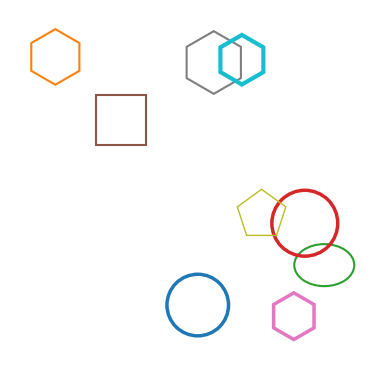[{"shape": "circle", "thickness": 2.5, "radius": 0.4, "center": [0.514, 0.208]}, {"shape": "hexagon", "thickness": 1.5, "radius": 0.36, "center": [0.144, 0.852]}, {"shape": "oval", "thickness": 1.5, "radius": 0.39, "center": [0.842, 0.311]}, {"shape": "circle", "thickness": 2.5, "radius": 0.43, "center": [0.792, 0.42]}, {"shape": "square", "thickness": 1.5, "radius": 0.33, "center": [0.314, 0.688]}, {"shape": "hexagon", "thickness": 2.5, "radius": 0.3, "center": [0.763, 0.179]}, {"shape": "hexagon", "thickness": 1.5, "radius": 0.41, "center": [0.555, 0.838]}, {"shape": "pentagon", "thickness": 1, "radius": 0.33, "center": [0.679, 0.442]}, {"shape": "hexagon", "thickness": 3, "radius": 0.32, "center": [0.628, 0.845]}]